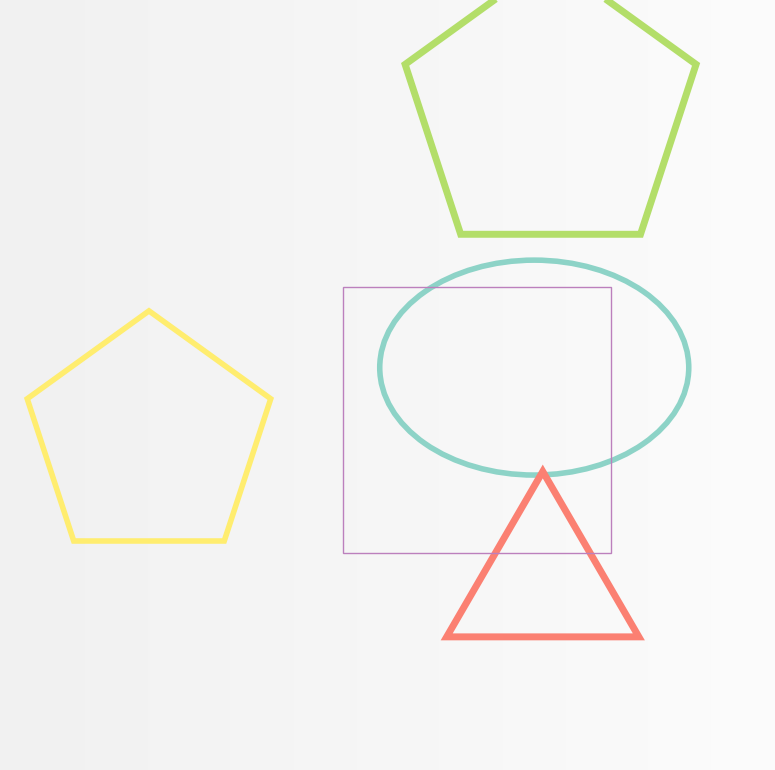[{"shape": "oval", "thickness": 2, "radius": 1.0, "center": [0.689, 0.523]}, {"shape": "triangle", "thickness": 2.5, "radius": 0.72, "center": [0.7, 0.244]}, {"shape": "pentagon", "thickness": 2.5, "radius": 0.99, "center": [0.71, 0.855]}, {"shape": "square", "thickness": 0.5, "radius": 0.86, "center": [0.615, 0.454]}, {"shape": "pentagon", "thickness": 2, "radius": 0.83, "center": [0.192, 0.431]}]